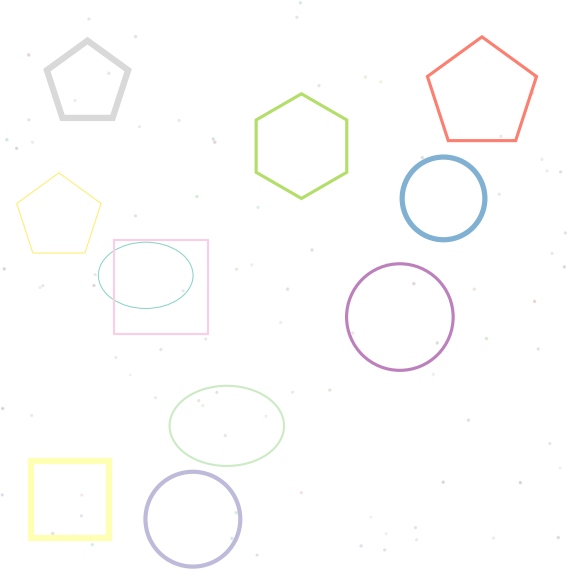[{"shape": "oval", "thickness": 0.5, "radius": 0.41, "center": [0.252, 0.522]}, {"shape": "square", "thickness": 3, "radius": 0.33, "center": [0.121, 0.134]}, {"shape": "circle", "thickness": 2, "radius": 0.41, "center": [0.334, 0.1]}, {"shape": "pentagon", "thickness": 1.5, "radius": 0.5, "center": [0.835, 0.836]}, {"shape": "circle", "thickness": 2.5, "radius": 0.36, "center": [0.768, 0.656]}, {"shape": "hexagon", "thickness": 1.5, "radius": 0.45, "center": [0.522, 0.746]}, {"shape": "square", "thickness": 1, "radius": 0.41, "center": [0.279, 0.503]}, {"shape": "pentagon", "thickness": 3, "radius": 0.37, "center": [0.152, 0.855]}, {"shape": "circle", "thickness": 1.5, "radius": 0.46, "center": [0.692, 0.45]}, {"shape": "oval", "thickness": 1, "radius": 0.5, "center": [0.393, 0.262]}, {"shape": "pentagon", "thickness": 0.5, "radius": 0.38, "center": [0.102, 0.623]}]